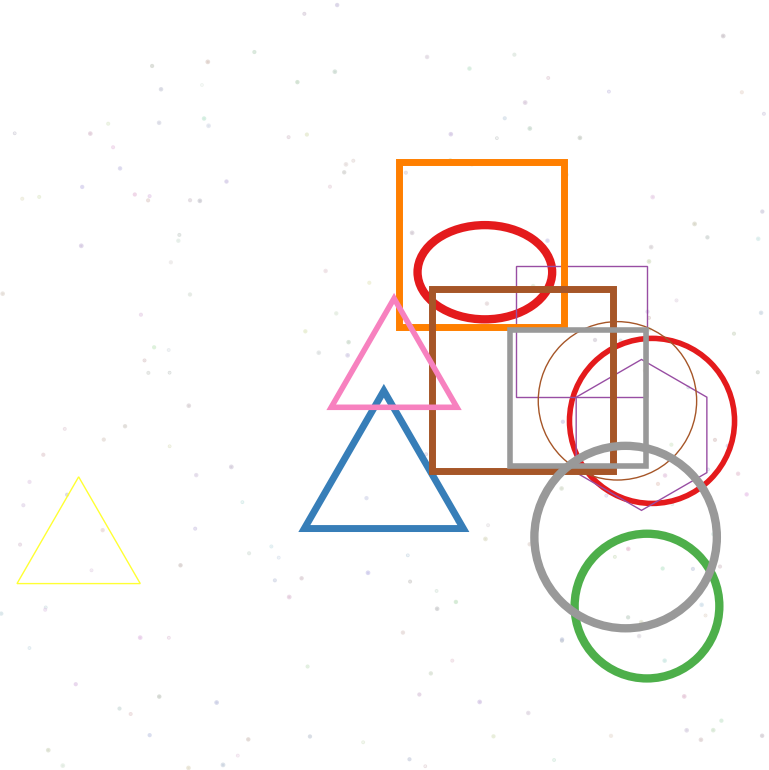[{"shape": "circle", "thickness": 2, "radius": 0.54, "center": [0.847, 0.453]}, {"shape": "oval", "thickness": 3, "radius": 0.44, "center": [0.63, 0.646]}, {"shape": "triangle", "thickness": 2.5, "radius": 0.6, "center": [0.499, 0.373]}, {"shape": "circle", "thickness": 3, "radius": 0.47, "center": [0.84, 0.213]}, {"shape": "square", "thickness": 0.5, "radius": 0.42, "center": [0.755, 0.57]}, {"shape": "hexagon", "thickness": 0.5, "radius": 0.49, "center": [0.833, 0.435]}, {"shape": "square", "thickness": 2.5, "radius": 0.54, "center": [0.625, 0.682]}, {"shape": "triangle", "thickness": 0.5, "radius": 0.46, "center": [0.102, 0.288]}, {"shape": "circle", "thickness": 0.5, "radius": 0.51, "center": [0.802, 0.479]}, {"shape": "square", "thickness": 2.5, "radius": 0.59, "center": [0.678, 0.507]}, {"shape": "triangle", "thickness": 2, "radius": 0.47, "center": [0.512, 0.518]}, {"shape": "square", "thickness": 2, "radius": 0.44, "center": [0.751, 0.483]}, {"shape": "circle", "thickness": 3, "radius": 0.59, "center": [0.812, 0.303]}]